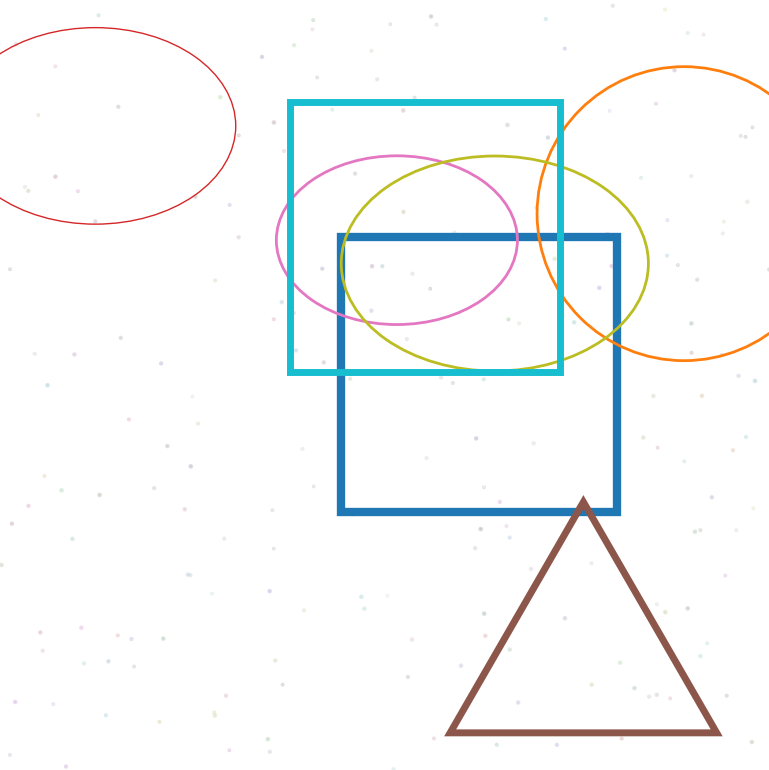[{"shape": "square", "thickness": 3, "radius": 0.89, "center": [0.622, 0.514]}, {"shape": "circle", "thickness": 1, "radius": 0.95, "center": [0.888, 0.723]}, {"shape": "oval", "thickness": 0.5, "radius": 0.91, "center": [0.124, 0.837]}, {"shape": "triangle", "thickness": 2.5, "radius": 1.0, "center": [0.758, 0.148]}, {"shape": "oval", "thickness": 1, "radius": 0.78, "center": [0.515, 0.688]}, {"shape": "oval", "thickness": 1, "radius": 1.0, "center": [0.643, 0.658]}, {"shape": "square", "thickness": 2.5, "radius": 0.88, "center": [0.552, 0.692]}]